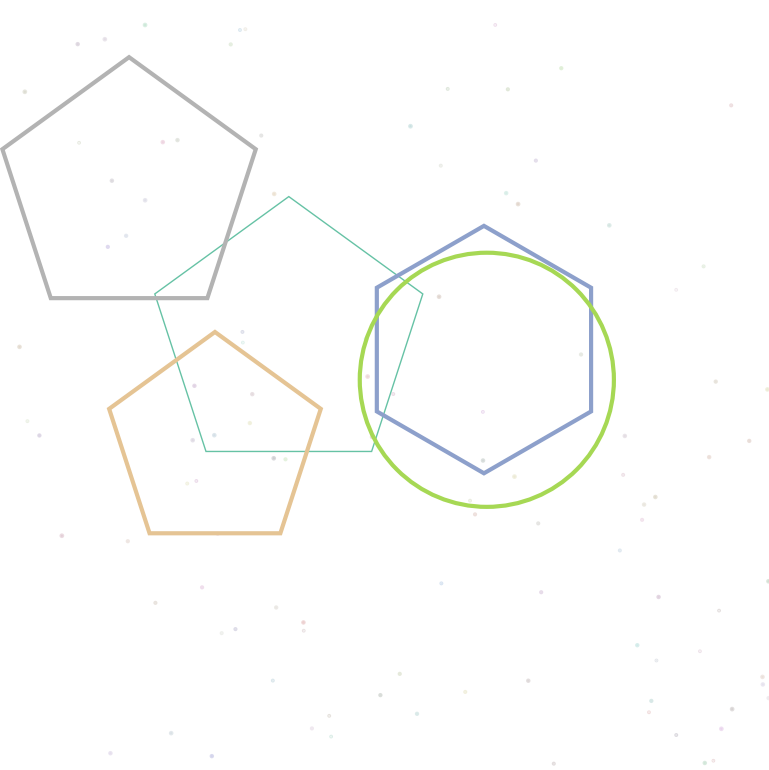[{"shape": "pentagon", "thickness": 0.5, "radius": 0.91, "center": [0.375, 0.562]}, {"shape": "hexagon", "thickness": 1.5, "radius": 0.8, "center": [0.629, 0.546]}, {"shape": "circle", "thickness": 1.5, "radius": 0.83, "center": [0.632, 0.507]}, {"shape": "pentagon", "thickness": 1.5, "radius": 0.72, "center": [0.279, 0.424]}, {"shape": "pentagon", "thickness": 1.5, "radius": 0.86, "center": [0.168, 0.753]}]